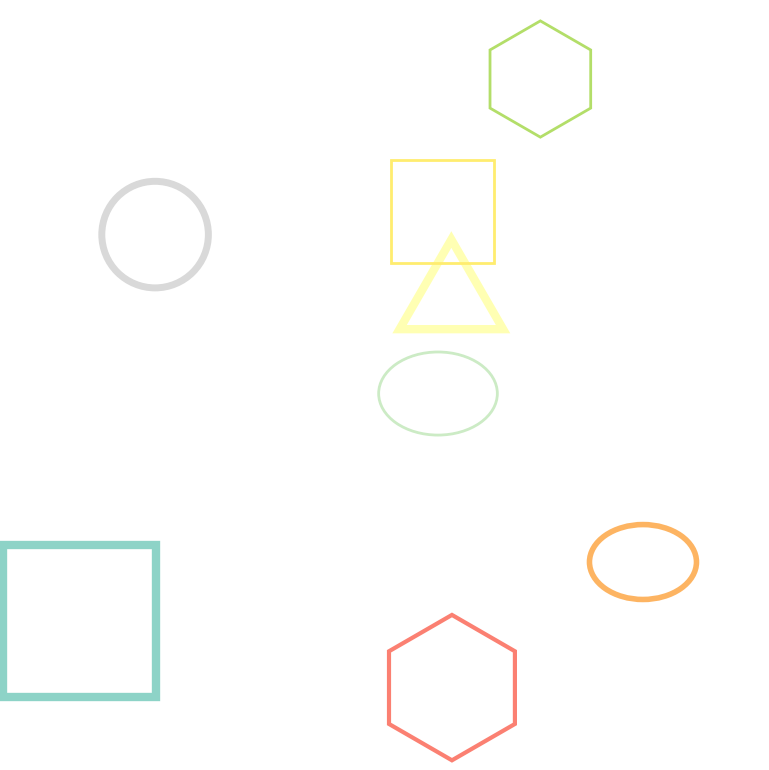[{"shape": "square", "thickness": 3, "radius": 0.5, "center": [0.103, 0.194]}, {"shape": "triangle", "thickness": 3, "radius": 0.39, "center": [0.586, 0.611]}, {"shape": "hexagon", "thickness": 1.5, "radius": 0.47, "center": [0.587, 0.107]}, {"shape": "oval", "thickness": 2, "radius": 0.35, "center": [0.835, 0.27]}, {"shape": "hexagon", "thickness": 1, "radius": 0.38, "center": [0.702, 0.897]}, {"shape": "circle", "thickness": 2.5, "radius": 0.35, "center": [0.201, 0.695]}, {"shape": "oval", "thickness": 1, "radius": 0.39, "center": [0.569, 0.489]}, {"shape": "square", "thickness": 1, "radius": 0.33, "center": [0.575, 0.725]}]